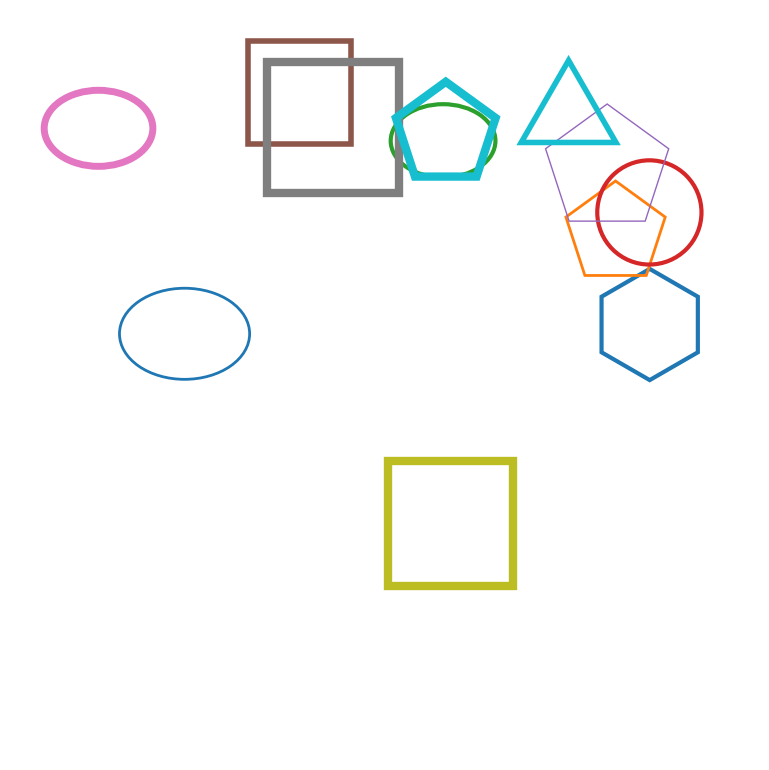[{"shape": "oval", "thickness": 1, "radius": 0.42, "center": [0.24, 0.567]}, {"shape": "hexagon", "thickness": 1.5, "radius": 0.36, "center": [0.844, 0.579]}, {"shape": "pentagon", "thickness": 1, "radius": 0.34, "center": [0.799, 0.697]}, {"shape": "oval", "thickness": 1.5, "radius": 0.34, "center": [0.575, 0.817]}, {"shape": "circle", "thickness": 1.5, "radius": 0.34, "center": [0.843, 0.724]}, {"shape": "pentagon", "thickness": 0.5, "radius": 0.42, "center": [0.788, 0.781]}, {"shape": "square", "thickness": 2, "radius": 0.33, "center": [0.389, 0.88]}, {"shape": "oval", "thickness": 2.5, "radius": 0.35, "center": [0.128, 0.833]}, {"shape": "square", "thickness": 3, "radius": 0.43, "center": [0.432, 0.834]}, {"shape": "square", "thickness": 3, "radius": 0.41, "center": [0.585, 0.32]}, {"shape": "pentagon", "thickness": 3, "radius": 0.34, "center": [0.579, 0.826]}, {"shape": "triangle", "thickness": 2, "radius": 0.36, "center": [0.738, 0.85]}]